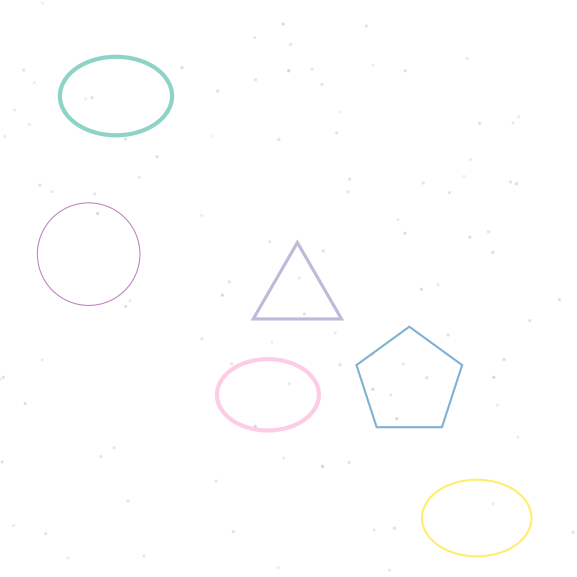[{"shape": "oval", "thickness": 2, "radius": 0.49, "center": [0.201, 0.833]}, {"shape": "triangle", "thickness": 1.5, "radius": 0.44, "center": [0.515, 0.491]}, {"shape": "pentagon", "thickness": 1, "radius": 0.48, "center": [0.709, 0.337]}, {"shape": "oval", "thickness": 2, "radius": 0.44, "center": [0.464, 0.316]}, {"shape": "circle", "thickness": 0.5, "radius": 0.44, "center": [0.154, 0.559]}, {"shape": "oval", "thickness": 1, "radius": 0.47, "center": [0.826, 0.102]}]